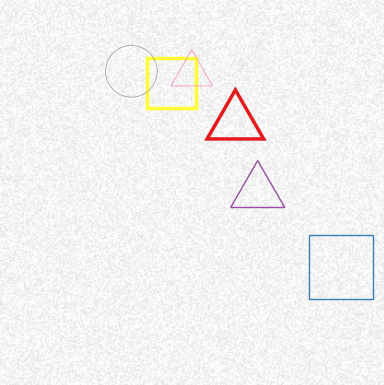[{"shape": "triangle", "thickness": 2.5, "radius": 0.42, "center": [0.611, 0.681]}, {"shape": "square", "thickness": 1, "radius": 0.42, "center": [0.886, 0.307]}, {"shape": "triangle", "thickness": 1, "radius": 0.41, "center": [0.669, 0.502]}, {"shape": "square", "thickness": 2.5, "radius": 0.32, "center": [0.445, 0.784]}, {"shape": "triangle", "thickness": 0.5, "radius": 0.31, "center": [0.498, 0.808]}, {"shape": "circle", "thickness": 0.5, "radius": 0.34, "center": [0.341, 0.815]}]